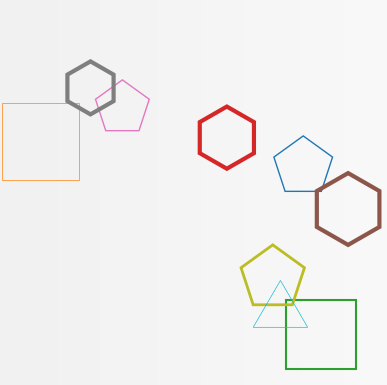[{"shape": "pentagon", "thickness": 1, "radius": 0.4, "center": [0.782, 0.567]}, {"shape": "square", "thickness": 0.5, "radius": 0.5, "center": [0.105, 0.633]}, {"shape": "square", "thickness": 1.5, "radius": 0.45, "center": [0.829, 0.13]}, {"shape": "hexagon", "thickness": 3, "radius": 0.4, "center": [0.585, 0.643]}, {"shape": "hexagon", "thickness": 3, "radius": 0.47, "center": [0.898, 0.457]}, {"shape": "pentagon", "thickness": 1, "radius": 0.36, "center": [0.316, 0.72]}, {"shape": "hexagon", "thickness": 3, "radius": 0.34, "center": [0.234, 0.772]}, {"shape": "pentagon", "thickness": 2, "radius": 0.43, "center": [0.704, 0.278]}, {"shape": "triangle", "thickness": 0.5, "radius": 0.41, "center": [0.724, 0.19]}]